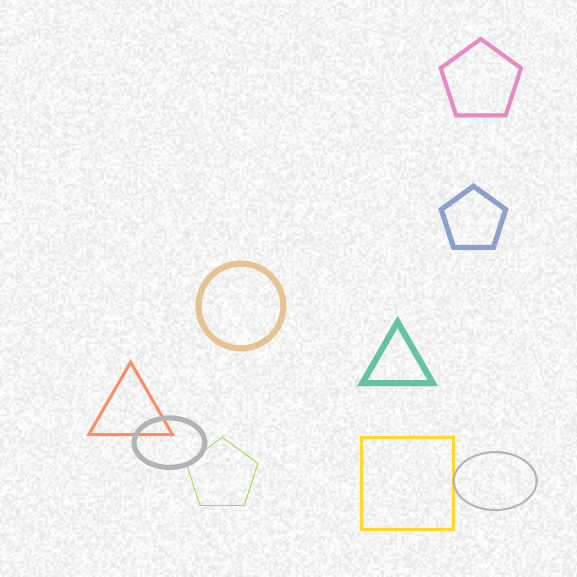[{"shape": "triangle", "thickness": 3, "radius": 0.35, "center": [0.688, 0.371]}, {"shape": "triangle", "thickness": 1.5, "radius": 0.42, "center": [0.226, 0.288]}, {"shape": "pentagon", "thickness": 2.5, "radius": 0.29, "center": [0.82, 0.618]}, {"shape": "pentagon", "thickness": 2, "radius": 0.37, "center": [0.833, 0.859]}, {"shape": "pentagon", "thickness": 0.5, "radius": 0.33, "center": [0.385, 0.177]}, {"shape": "square", "thickness": 1.5, "radius": 0.4, "center": [0.705, 0.163]}, {"shape": "circle", "thickness": 3, "radius": 0.37, "center": [0.417, 0.469]}, {"shape": "oval", "thickness": 2.5, "radius": 0.31, "center": [0.293, 0.233]}, {"shape": "oval", "thickness": 1, "radius": 0.36, "center": [0.858, 0.166]}]